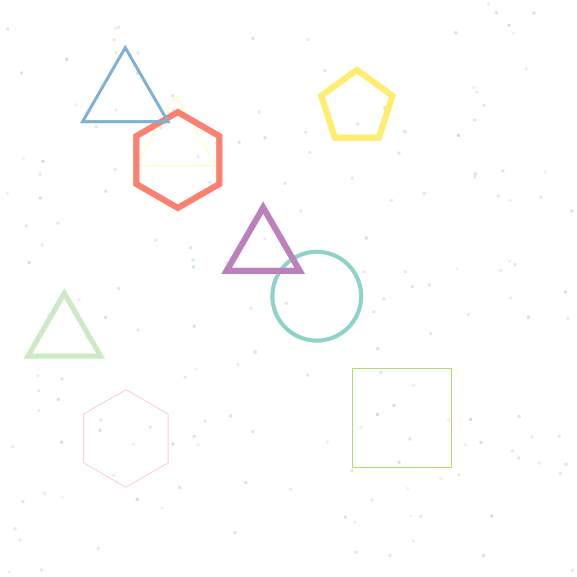[{"shape": "circle", "thickness": 2, "radius": 0.38, "center": [0.549, 0.486]}, {"shape": "triangle", "thickness": 0.5, "radius": 0.4, "center": [0.304, 0.752]}, {"shape": "hexagon", "thickness": 3, "radius": 0.41, "center": [0.308, 0.722]}, {"shape": "triangle", "thickness": 1.5, "radius": 0.43, "center": [0.217, 0.831]}, {"shape": "square", "thickness": 0.5, "radius": 0.43, "center": [0.695, 0.276]}, {"shape": "hexagon", "thickness": 0.5, "radius": 0.42, "center": [0.218, 0.24]}, {"shape": "triangle", "thickness": 3, "radius": 0.37, "center": [0.456, 0.567]}, {"shape": "triangle", "thickness": 2.5, "radius": 0.36, "center": [0.111, 0.419]}, {"shape": "pentagon", "thickness": 3, "radius": 0.32, "center": [0.618, 0.813]}]